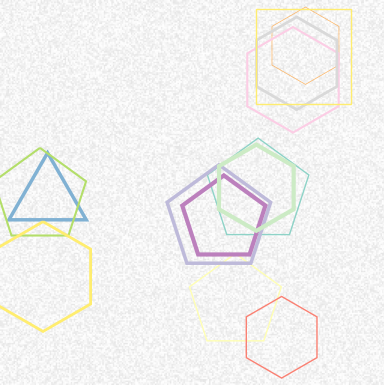[{"shape": "pentagon", "thickness": 1, "radius": 0.69, "center": [0.67, 0.503]}, {"shape": "pentagon", "thickness": 1, "radius": 0.63, "center": [0.611, 0.216]}, {"shape": "pentagon", "thickness": 2.5, "radius": 0.71, "center": [0.569, 0.431]}, {"shape": "hexagon", "thickness": 1, "radius": 0.53, "center": [0.732, 0.124]}, {"shape": "triangle", "thickness": 2.5, "radius": 0.58, "center": [0.124, 0.487]}, {"shape": "hexagon", "thickness": 0.5, "radius": 0.5, "center": [0.793, 0.881]}, {"shape": "pentagon", "thickness": 1.5, "radius": 0.63, "center": [0.104, 0.49]}, {"shape": "hexagon", "thickness": 1.5, "radius": 0.69, "center": [0.761, 0.793]}, {"shape": "hexagon", "thickness": 2, "radius": 0.6, "center": [0.771, 0.836]}, {"shape": "pentagon", "thickness": 3, "radius": 0.57, "center": [0.581, 0.431]}, {"shape": "hexagon", "thickness": 3, "radius": 0.56, "center": [0.666, 0.512]}, {"shape": "square", "thickness": 1, "radius": 0.62, "center": [0.788, 0.853]}, {"shape": "hexagon", "thickness": 2, "radius": 0.71, "center": [0.112, 0.282]}]